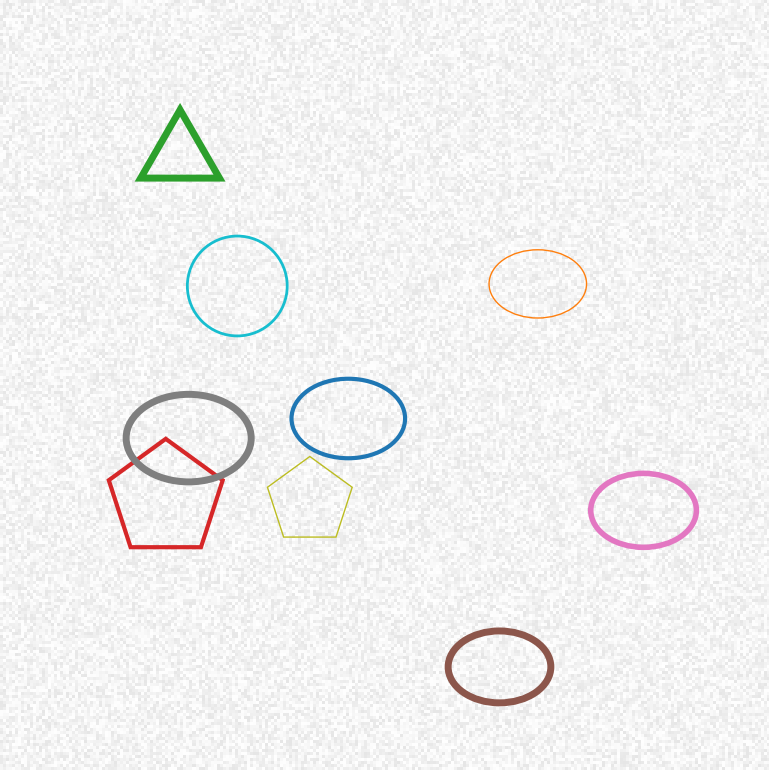[{"shape": "oval", "thickness": 1.5, "radius": 0.37, "center": [0.452, 0.457]}, {"shape": "oval", "thickness": 0.5, "radius": 0.32, "center": [0.698, 0.631]}, {"shape": "triangle", "thickness": 2.5, "radius": 0.3, "center": [0.234, 0.798]}, {"shape": "pentagon", "thickness": 1.5, "radius": 0.39, "center": [0.215, 0.352]}, {"shape": "oval", "thickness": 2.5, "radius": 0.33, "center": [0.649, 0.134]}, {"shape": "oval", "thickness": 2, "radius": 0.34, "center": [0.836, 0.337]}, {"shape": "oval", "thickness": 2.5, "radius": 0.41, "center": [0.245, 0.431]}, {"shape": "pentagon", "thickness": 0.5, "radius": 0.29, "center": [0.402, 0.349]}, {"shape": "circle", "thickness": 1, "radius": 0.32, "center": [0.308, 0.629]}]